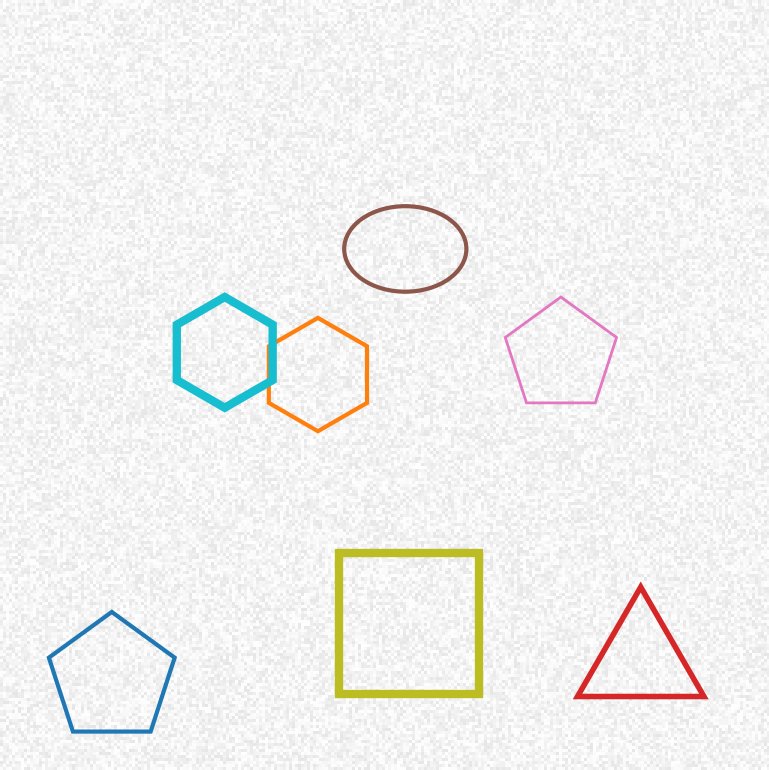[{"shape": "pentagon", "thickness": 1.5, "radius": 0.43, "center": [0.145, 0.119]}, {"shape": "hexagon", "thickness": 1.5, "radius": 0.37, "center": [0.413, 0.514]}, {"shape": "triangle", "thickness": 2, "radius": 0.47, "center": [0.832, 0.143]}, {"shape": "oval", "thickness": 1.5, "radius": 0.4, "center": [0.526, 0.677]}, {"shape": "pentagon", "thickness": 1, "radius": 0.38, "center": [0.728, 0.538]}, {"shape": "square", "thickness": 3, "radius": 0.46, "center": [0.531, 0.191]}, {"shape": "hexagon", "thickness": 3, "radius": 0.36, "center": [0.292, 0.542]}]